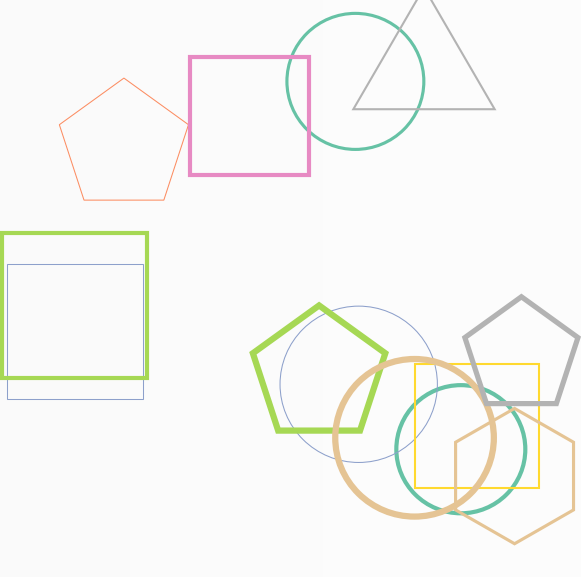[{"shape": "circle", "thickness": 1.5, "radius": 0.59, "center": [0.611, 0.858]}, {"shape": "circle", "thickness": 2, "radius": 0.55, "center": [0.793, 0.221]}, {"shape": "pentagon", "thickness": 0.5, "radius": 0.58, "center": [0.213, 0.747]}, {"shape": "square", "thickness": 0.5, "radius": 0.59, "center": [0.13, 0.426]}, {"shape": "circle", "thickness": 0.5, "radius": 0.68, "center": [0.617, 0.334]}, {"shape": "square", "thickness": 2, "radius": 0.51, "center": [0.429, 0.798]}, {"shape": "square", "thickness": 2, "radius": 0.63, "center": [0.128, 0.47]}, {"shape": "pentagon", "thickness": 3, "radius": 0.6, "center": [0.549, 0.35]}, {"shape": "square", "thickness": 1, "radius": 0.54, "center": [0.821, 0.262]}, {"shape": "hexagon", "thickness": 1.5, "radius": 0.59, "center": [0.885, 0.175]}, {"shape": "circle", "thickness": 3, "radius": 0.68, "center": [0.713, 0.241]}, {"shape": "triangle", "thickness": 1, "radius": 0.7, "center": [0.729, 0.88]}, {"shape": "pentagon", "thickness": 2.5, "radius": 0.51, "center": [0.897, 0.383]}]